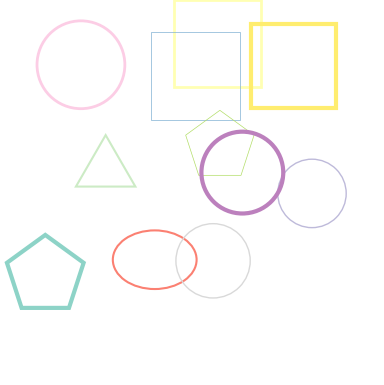[{"shape": "pentagon", "thickness": 3, "radius": 0.52, "center": [0.118, 0.285]}, {"shape": "square", "thickness": 2, "radius": 0.56, "center": [0.564, 0.887]}, {"shape": "circle", "thickness": 1, "radius": 0.44, "center": [0.81, 0.498]}, {"shape": "oval", "thickness": 1.5, "radius": 0.54, "center": [0.402, 0.325]}, {"shape": "square", "thickness": 0.5, "radius": 0.58, "center": [0.508, 0.802]}, {"shape": "pentagon", "thickness": 0.5, "radius": 0.47, "center": [0.571, 0.62]}, {"shape": "circle", "thickness": 2, "radius": 0.57, "center": [0.21, 0.832]}, {"shape": "circle", "thickness": 1, "radius": 0.48, "center": [0.553, 0.323]}, {"shape": "circle", "thickness": 3, "radius": 0.53, "center": [0.629, 0.552]}, {"shape": "triangle", "thickness": 1.5, "radius": 0.45, "center": [0.274, 0.56]}, {"shape": "square", "thickness": 3, "radius": 0.55, "center": [0.763, 0.829]}]